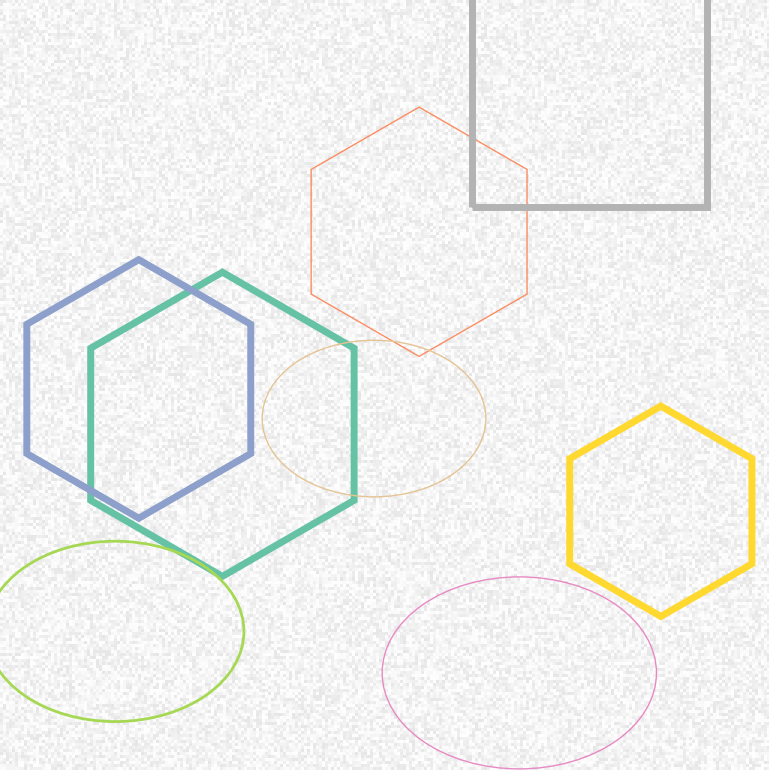[{"shape": "hexagon", "thickness": 2.5, "radius": 0.99, "center": [0.289, 0.449]}, {"shape": "hexagon", "thickness": 0.5, "radius": 0.81, "center": [0.544, 0.699]}, {"shape": "hexagon", "thickness": 2.5, "radius": 0.84, "center": [0.18, 0.495]}, {"shape": "oval", "thickness": 0.5, "radius": 0.89, "center": [0.674, 0.126]}, {"shape": "oval", "thickness": 1, "radius": 0.84, "center": [0.149, 0.18]}, {"shape": "hexagon", "thickness": 2.5, "radius": 0.68, "center": [0.858, 0.336]}, {"shape": "oval", "thickness": 0.5, "radius": 0.73, "center": [0.486, 0.456]}, {"shape": "square", "thickness": 2.5, "radius": 0.76, "center": [0.765, 0.884]}]